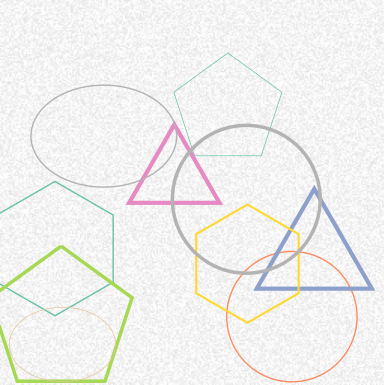[{"shape": "hexagon", "thickness": 1, "radius": 0.87, "center": [0.143, 0.354]}, {"shape": "pentagon", "thickness": 0.5, "radius": 0.74, "center": [0.592, 0.715]}, {"shape": "circle", "thickness": 1, "radius": 0.85, "center": [0.758, 0.178]}, {"shape": "triangle", "thickness": 3, "radius": 0.86, "center": [0.816, 0.337]}, {"shape": "triangle", "thickness": 3, "radius": 0.68, "center": [0.453, 0.541]}, {"shape": "pentagon", "thickness": 2.5, "radius": 0.97, "center": [0.159, 0.167]}, {"shape": "hexagon", "thickness": 1.5, "radius": 0.77, "center": [0.643, 0.315]}, {"shape": "oval", "thickness": 0.5, "radius": 0.69, "center": [0.162, 0.105]}, {"shape": "circle", "thickness": 2.5, "radius": 0.96, "center": [0.64, 0.482]}, {"shape": "oval", "thickness": 1, "radius": 0.95, "center": [0.27, 0.646]}]